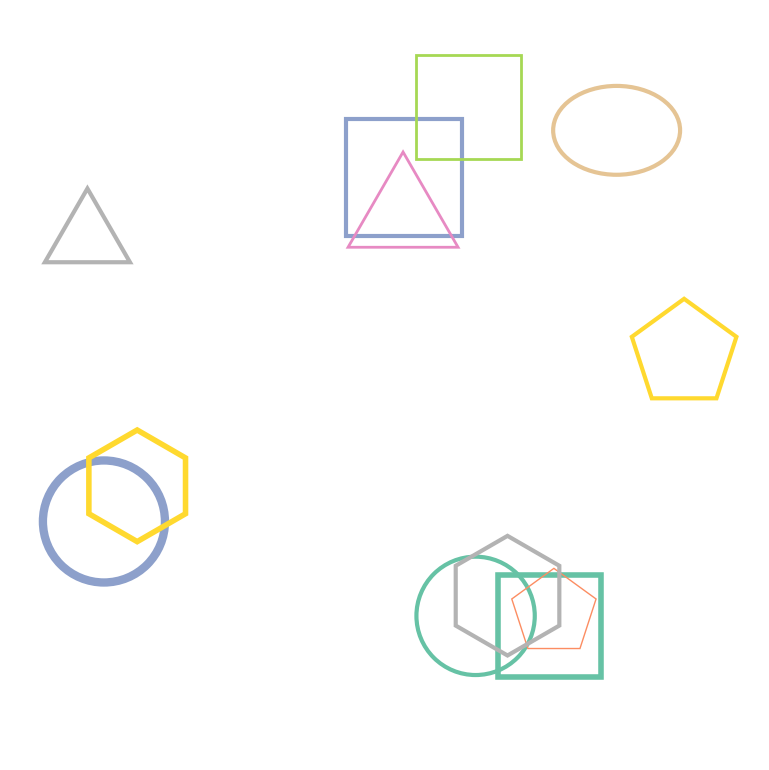[{"shape": "circle", "thickness": 1.5, "radius": 0.38, "center": [0.618, 0.2]}, {"shape": "square", "thickness": 2, "radius": 0.33, "center": [0.713, 0.187]}, {"shape": "pentagon", "thickness": 0.5, "radius": 0.29, "center": [0.719, 0.204]}, {"shape": "square", "thickness": 1.5, "radius": 0.38, "center": [0.524, 0.769]}, {"shape": "circle", "thickness": 3, "radius": 0.4, "center": [0.135, 0.323]}, {"shape": "triangle", "thickness": 1, "radius": 0.41, "center": [0.523, 0.72]}, {"shape": "square", "thickness": 1, "radius": 0.34, "center": [0.609, 0.861]}, {"shape": "hexagon", "thickness": 2, "radius": 0.36, "center": [0.178, 0.369]}, {"shape": "pentagon", "thickness": 1.5, "radius": 0.36, "center": [0.888, 0.54]}, {"shape": "oval", "thickness": 1.5, "radius": 0.41, "center": [0.801, 0.831]}, {"shape": "hexagon", "thickness": 1.5, "radius": 0.39, "center": [0.659, 0.226]}, {"shape": "triangle", "thickness": 1.5, "radius": 0.32, "center": [0.114, 0.691]}]